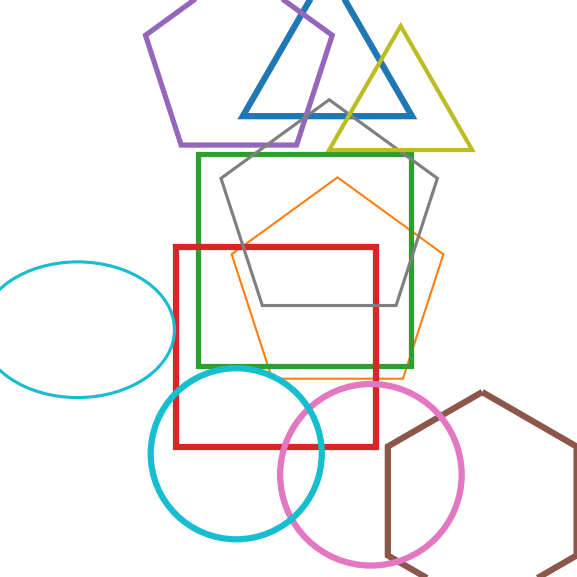[{"shape": "triangle", "thickness": 3, "radius": 0.85, "center": [0.567, 0.883]}, {"shape": "pentagon", "thickness": 1, "radius": 0.96, "center": [0.584, 0.499]}, {"shape": "square", "thickness": 2.5, "radius": 0.92, "center": [0.527, 0.549]}, {"shape": "square", "thickness": 3, "radius": 0.87, "center": [0.478, 0.399]}, {"shape": "pentagon", "thickness": 2.5, "radius": 0.85, "center": [0.414, 0.886]}, {"shape": "hexagon", "thickness": 3, "radius": 0.94, "center": [0.835, 0.132]}, {"shape": "circle", "thickness": 3, "radius": 0.79, "center": [0.642, 0.177]}, {"shape": "pentagon", "thickness": 1.5, "radius": 0.98, "center": [0.57, 0.629]}, {"shape": "triangle", "thickness": 2, "radius": 0.72, "center": [0.694, 0.811]}, {"shape": "oval", "thickness": 1.5, "radius": 0.84, "center": [0.134, 0.428]}, {"shape": "circle", "thickness": 3, "radius": 0.74, "center": [0.409, 0.213]}]